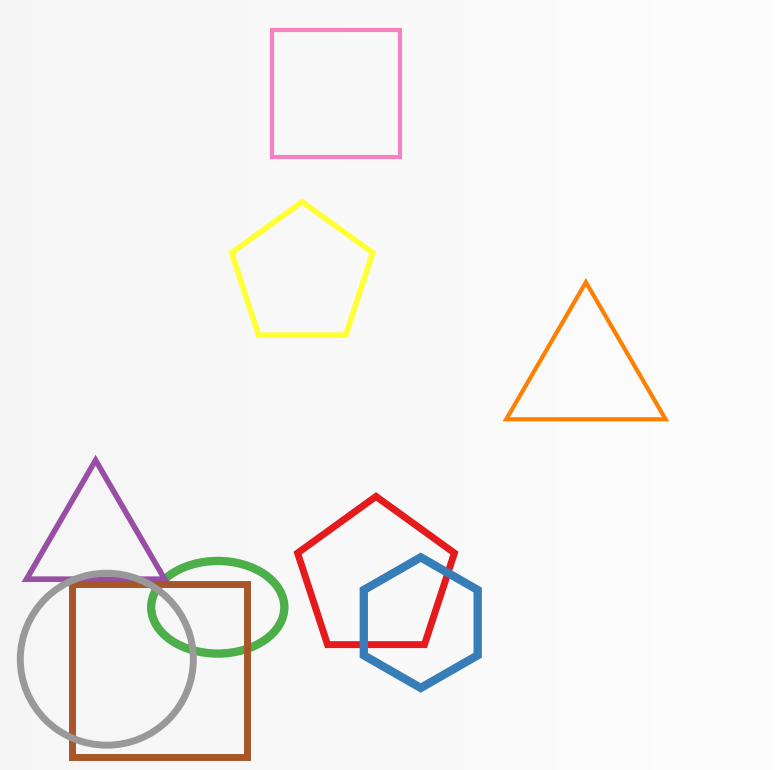[{"shape": "pentagon", "thickness": 2.5, "radius": 0.53, "center": [0.485, 0.249]}, {"shape": "hexagon", "thickness": 3, "radius": 0.42, "center": [0.543, 0.191]}, {"shape": "oval", "thickness": 3, "radius": 0.43, "center": [0.281, 0.211]}, {"shape": "triangle", "thickness": 2, "radius": 0.51, "center": [0.123, 0.299]}, {"shape": "triangle", "thickness": 1.5, "radius": 0.59, "center": [0.756, 0.515]}, {"shape": "pentagon", "thickness": 2, "radius": 0.48, "center": [0.39, 0.642]}, {"shape": "square", "thickness": 2.5, "radius": 0.56, "center": [0.206, 0.129]}, {"shape": "square", "thickness": 1.5, "radius": 0.41, "center": [0.433, 0.878]}, {"shape": "circle", "thickness": 2.5, "radius": 0.56, "center": [0.138, 0.144]}]